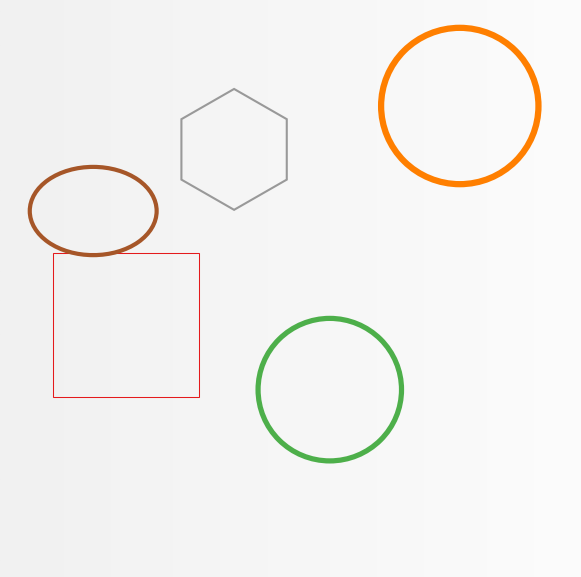[{"shape": "square", "thickness": 0.5, "radius": 0.63, "center": [0.217, 0.437]}, {"shape": "circle", "thickness": 2.5, "radius": 0.62, "center": [0.567, 0.324]}, {"shape": "circle", "thickness": 3, "radius": 0.68, "center": [0.791, 0.816]}, {"shape": "oval", "thickness": 2, "radius": 0.55, "center": [0.16, 0.634]}, {"shape": "hexagon", "thickness": 1, "radius": 0.52, "center": [0.403, 0.74]}]